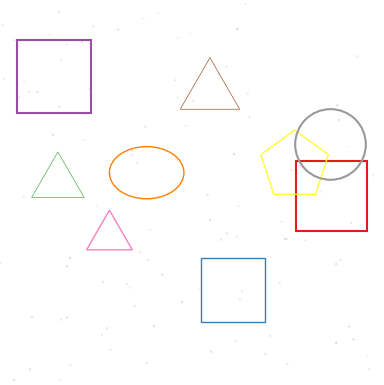[{"shape": "square", "thickness": 1.5, "radius": 0.46, "center": [0.861, 0.492]}, {"shape": "square", "thickness": 1, "radius": 0.41, "center": [0.605, 0.246]}, {"shape": "triangle", "thickness": 0.5, "radius": 0.39, "center": [0.15, 0.526]}, {"shape": "square", "thickness": 1.5, "radius": 0.48, "center": [0.14, 0.801]}, {"shape": "oval", "thickness": 1, "radius": 0.48, "center": [0.381, 0.551]}, {"shape": "pentagon", "thickness": 1, "radius": 0.46, "center": [0.765, 0.57]}, {"shape": "triangle", "thickness": 0.5, "radius": 0.45, "center": [0.545, 0.761]}, {"shape": "triangle", "thickness": 1, "radius": 0.34, "center": [0.284, 0.385]}, {"shape": "circle", "thickness": 1.5, "radius": 0.46, "center": [0.858, 0.625]}]